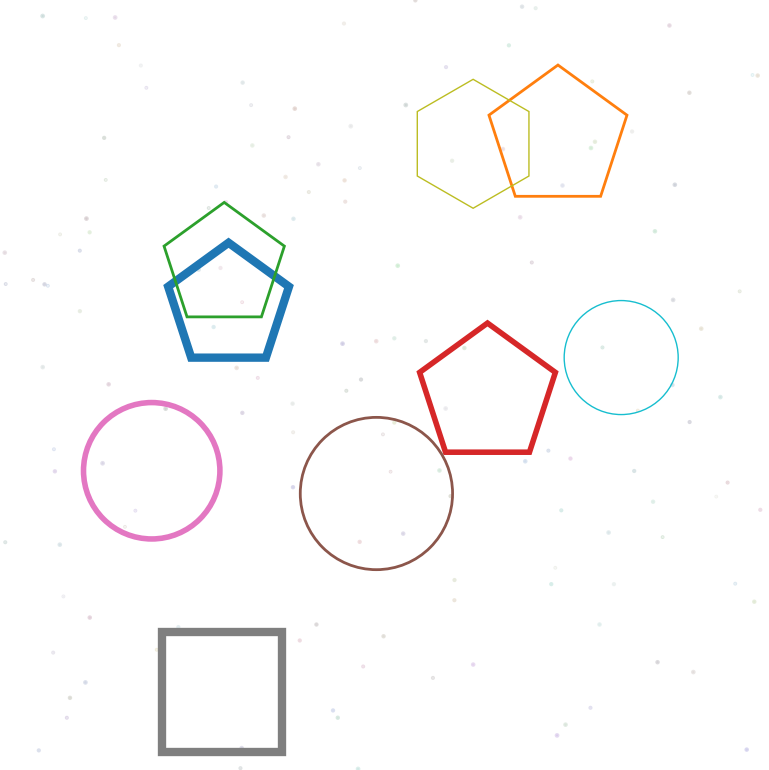[{"shape": "pentagon", "thickness": 3, "radius": 0.41, "center": [0.297, 0.602]}, {"shape": "pentagon", "thickness": 1, "radius": 0.47, "center": [0.725, 0.821]}, {"shape": "pentagon", "thickness": 1, "radius": 0.41, "center": [0.291, 0.655]}, {"shape": "pentagon", "thickness": 2, "radius": 0.46, "center": [0.633, 0.488]}, {"shape": "circle", "thickness": 1, "radius": 0.49, "center": [0.489, 0.359]}, {"shape": "circle", "thickness": 2, "radius": 0.44, "center": [0.197, 0.389]}, {"shape": "square", "thickness": 3, "radius": 0.39, "center": [0.289, 0.101]}, {"shape": "hexagon", "thickness": 0.5, "radius": 0.42, "center": [0.614, 0.813]}, {"shape": "circle", "thickness": 0.5, "radius": 0.37, "center": [0.807, 0.536]}]